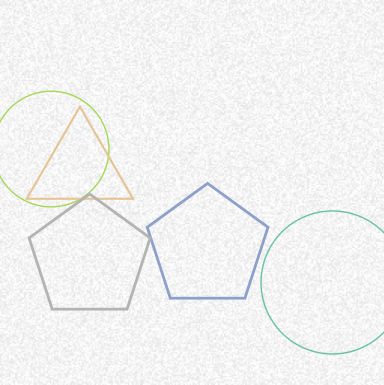[{"shape": "circle", "thickness": 1, "radius": 0.93, "center": [0.864, 0.266]}, {"shape": "pentagon", "thickness": 2, "radius": 0.82, "center": [0.539, 0.359]}, {"shape": "circle", "thickness": 1, "radius": 0.75, "center": [0.133, 0.613]}, {"shape": "triangle", "thickness": 1.5, "radius": 0.8, "center": [0.208, 0.563]}, {"shape": "pentagon", "thickness": 2, "radius": 0.83, "center": [0.233, 0.331]}]